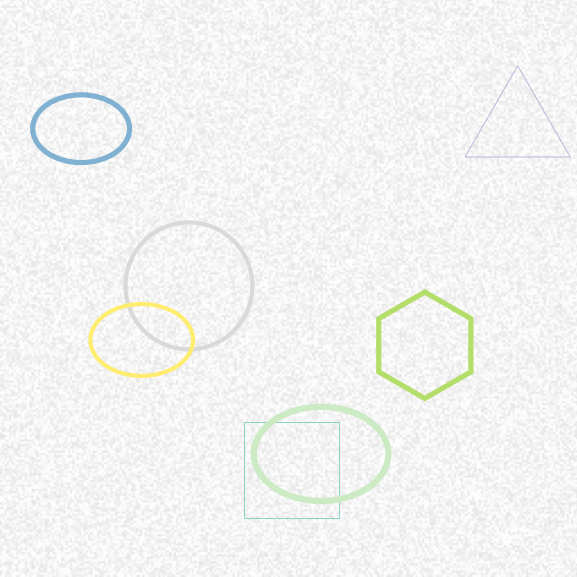[{"shape": "square", "thickness": 0.5, "radius": 0.41, "center": [0.504, 0.185]}, {"shape": "triangle", "thickness": 0.5, "radius": 0.53, "center": [0.896, 0.78]}, {"shape": "oval", "thickness": 2.5, "radius": 0.42, "center": [0.14, 0.776]}, {"shape": "hexagon", "thickness": 2.5, "radius": 0.46, "center": [0.736, 0.401]}, {"shape": "circle", "thickness": 2, "radius": 0.55, "center": [0.327, 0.504]}, {"shape": "oval", "thickness": 3, "radius": 0.58, "center": [0.556, 0.213]}, {"shape": "oval", "thickness": 2, "radius": 0.44, "center": [0.245, 0.41]}]